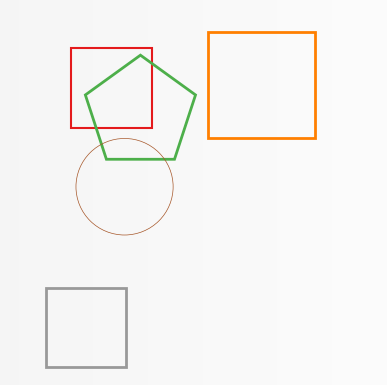[{"shape": "square", "thickness": 1.5, "radius": 0.52, "center": [0.288, 0.772]}, {"shape": "pentagon", "thickness": 2, "radius": 0.75, "center": [0.362, 0.707]}, {"shape": "square", "thickness": 2, "radius": 0.69, "center": [0.675, 0.778]}, {"shape": "circle", "thickness": 0.5, "radius": 0.63, "center": [0.321, 0.515]}, {"shape": "square", "thickness": 2, "radius": 0.52, "center": [0.222, 0.149]}]